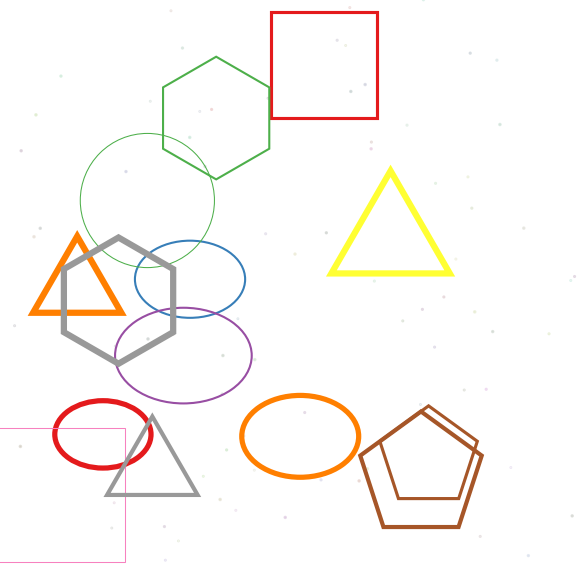[{"shape": "square", "thickness": 1.5, "radius": 0.46, "center": [0.561, 0.887]}, {"shape": "oval", "thickness": 2.5, "radius": 0.42, "center": [0.178, 0.247]}, {"shape": "oval", "thickness": 1, "radius": 0.48, "center": [0.329, 0.516]}, {"shape": "hexagon", "thickness": 1, "radius": 0.53, "center": [0.374, 0.795]}, {"shape": "circle", "thickness": 0.5, "radius": 0.58, "center": [0.255, 0.652]}, {"shape": "oval", "thickness": 1, "radius": 0.59, "center": [0.318, 0.383]}, {"shape": "oval", "thickness": 2.5, "radius": 0.51, "center": [0.52, 0.244]}, {"shape": "triangle", "thickness": 3, "radius": 0.44, "center": [0.134, 0.502]}, {"shape": "triangle", "thickness": 3, "radius": 0.59, "center": [0.676, 0.585]}, {"shape": "pentagon", "thickness": 1.5, "radius": 0.44, "center": [0.742, 0.208]}, {"shape": "pentagon", "thickness": 2, "radius": 0.55, "center": [0.729, 0.176]}, {"shape": "square", "thickness": 0.5, "radius": 0.58, "center": [0.101, 0.142]}, {"shape": "triangle", "thickness": 2, "radius": 0.45, "center": [0.264, 0.187]}, {"shape": "hexagon", "thickness": 3, "radius": 0.55, "center": [0.205, 0.479]}]